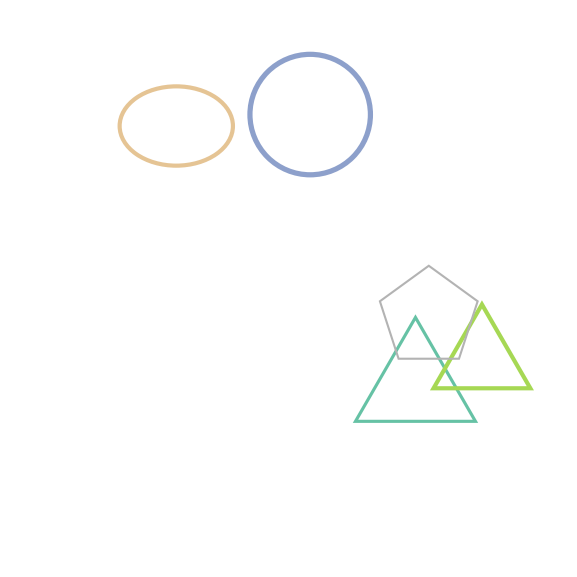[{"shape": "triangle", "thickness": 1.5, "radius": 0.6, "center": [0.719, 0.33]}, {"shape": "circle", "thickness": 2.5, "radius": 0.52, "center": [0.537, 0.801]}, {"shape": "triangle", "thickness": 2, "radius": 0.48, "center": [0.835, 0.375]}, {"shape": "oval", "thickness": 2, "radius": 0.49, "center": [0.305, 0.781]}, {"shape": "pentagon", "thickness": 1, "radius": 0.44, "center": [0.742, 0.45]}]